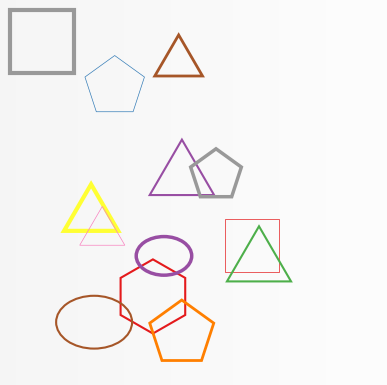[{"shape": "square", "thickness": 0.5, "radius": 0.34, "center": [0.651, 0.363]}, {"shape": "hexagon", "thickness": 1.5, "radius": 0.48, "center": [0.395, 0.23]}, {"shape": "pentagon", "thickness": 0.5, "radius": 0.4, "center": [0.296, 0.775]}, {"shape": "triangle", "thickness": 1.5, "radius": 0.48, "center": [0.668, 0.317]}, {"shape": "oval", "thickness": 2.5, "radius": 0.36, "center": [0.423, 0.335]}, {"shape": "triangle", "thickness": 1.5, "radius": 0.48, "center": [0.469, 0.541]}, {"shape": "pentagon", "thickness": 2, "radius": 0.43, "center": [0.469, 0.134]}, {"shape": "triangle", "thickness": 3, "radius": 0.4, "center": [0.235, 0.441]}, {"shape": "triangle", "thickness": 2, "radius": 0.36, "center": [0.461, 0.838]}, {"shape": "oval", "thickness": 1.5, "radius": 0.49, "center": [0.243, 0.163]}, {"shape": "triangle", "thickness": 0.5, "radius": 0.34, "center": [0.264, 0.397]}, {"shape": "pentagon", "thickness": 2.5, "radius": 0.34, "center": [0.557, 0.545]}, {"shape": "square", "thickness": 3, "radius": 0.41, "center": [0.108, 0.892]}]